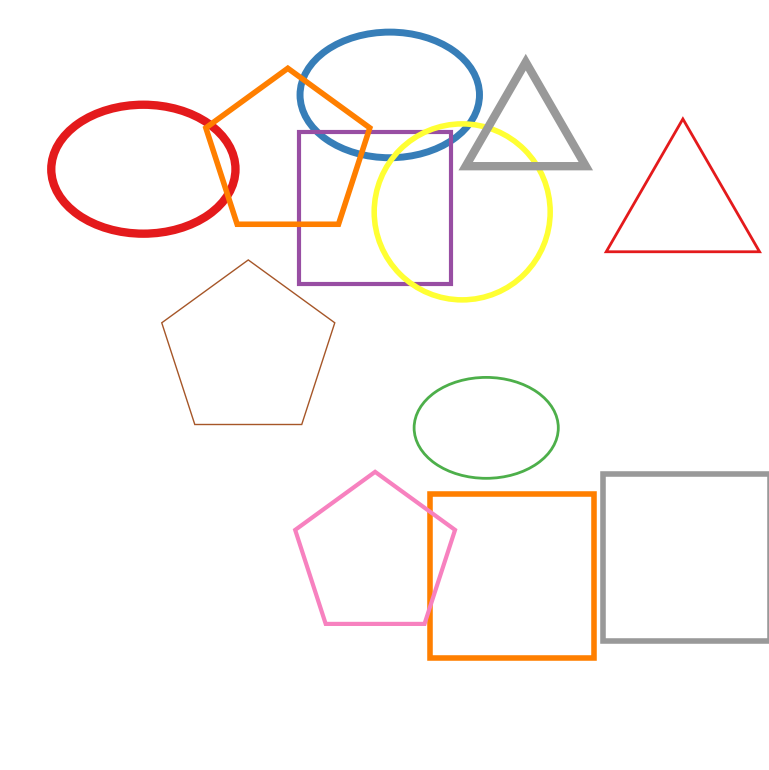[{"shape": "triangle", "thickness": 1, "radius": 0.57, "center": [0.887, 0.731]}, {"shape": "oval", "thickness": 3, "radius": 0.6, "center": [0.186, 0.78]}, {"shape": "oval", "thickness": 2.5, "radius": 0.58, "center": [0.506, 0.877]}, {"shape": "oval", "thickness": 1, "radius": 0.47, "center": [0.631, 0.444]}, {"shape": "square", "thickness": 1.5, "radius": 0.49, "center": [0.487, 0.73]}, {"shape": "square", "thickness": 2, "radius": 0.53, "center": [0.665, 0.252]}, {"shape": "pentagon", "thickness": 2, "radius": 0.56, "center": [0.374, 0.799]}, {"shape": "circle", "thickness": 2, "radius": 0.57, "center": [0.6, 0.725]}, {"shape": "pentagon", "thickness": 0.5, "radius": 0.59, "center": [0.322, 0.544]}, {"shape": "pentagon", "thickness": 1.5, "radius": 0.55, "center": [0.487, 0.278]}, {"shape": "square", "thickness": 2, "radius": 0.54, "center": [0.891, 0.276]}, {"shape": "triangle", "thickness": 3, "radius": 0.45, "center": [0.683, 0.829]}]